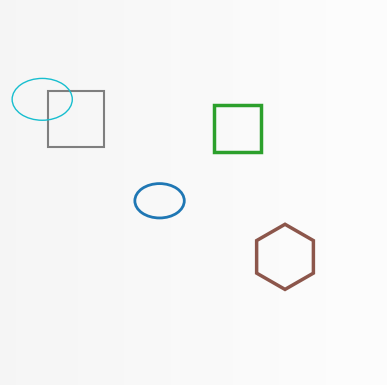[{"shape": "oval", "thickness": 2, "radius": 0.32, "center": [0.412, 0.479]}, {"shape": "square", "thickness": 2.5, "radius": 0.31, "center": [0.612, 0.667]}, {"shape": "hexagon", "thickness": 2.5, "radius": 0.42, "center": [0.736, 0.333]}, {"shape": "square", "thickness": 1.5, "radius": 0.36, "center": [0.195, 0.691]}, {"shape": "oval", "thickness": 1, "radius": 0.39, "center": [0.109, 0.742]}]